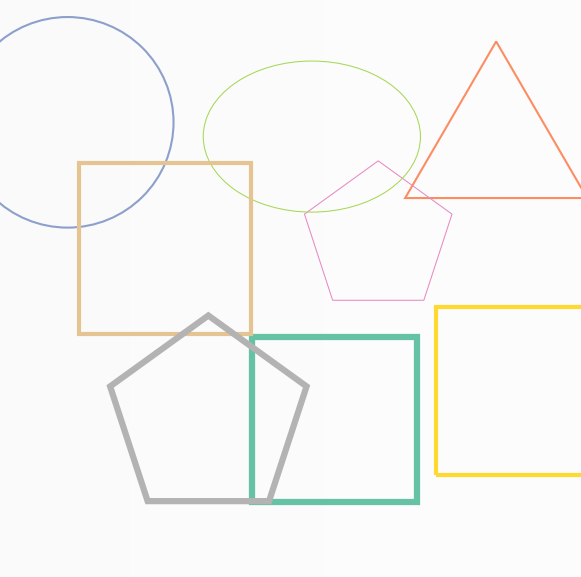[{"shape": "square", "thickness": 3, "radius": 0.71, "center": [0.575, 0.273]}, {"shape": "triangle", "thickness": 1, "radius": 0.9, "center": [0.854, 0.747]}, {"shape": "circle", "thickness": 1, "radius": 0.91, "center": [0.116, 0.787]}, {"shape": "pentagon", "thickness": 0.5, "radius": 0.67, "center": [0.651, 0.587]}, {"shape": "oval", "thickness": 0.5, "radius": 0.93, "center": [0.537, 0.763]}, {"shape": "square", "thickness": 2, "radius": 0.73, "center": [0.896, 0.322]}, {"shape": "square", "thickness": 2, "radius": 0.74, "center": [0.284, 0.569]}, {"shape": "pentagon", "thickness": 3, "radius": 0.89, "center": [0.358, 0.275]}]